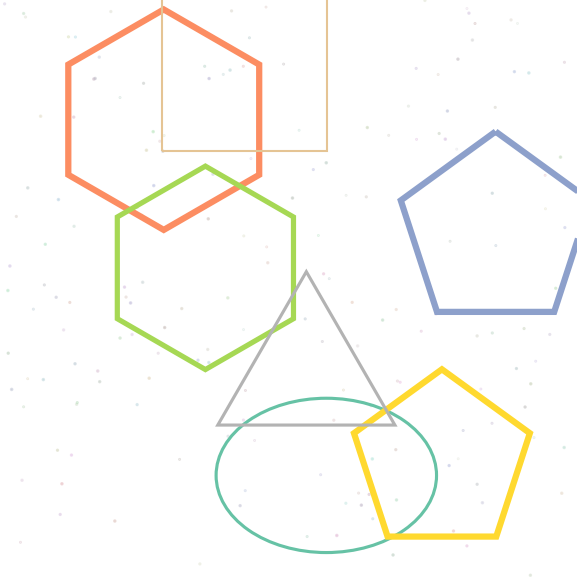[{"shape": "oval", "thickness": 1.5, "radius": 0.95, "center": [0.565, 0.176]}, {"shape": "hexagon", "thickness": 3, "radius": 0.95, "center": [0.284, 0.792]}, {"shape": "pentagon", "thickness": 3, "radius": 0.86, "center": [0.858, 0.599]}, {"shape": "hexagon", "thickness": 2.5, "radius": 0.88, "center": [0.356, 0.535]}, {"shape": "pentagon", "thickness": 3, "radius": 0.8, "center": [0.765, 0.2]}, {"shape": "square", "thickness": 1, "radius": 0.71, "center": [0.423, 0.88]}, {"shape": "triangle", "thickness": 1.5, "radius": 0.89, "center": [0.53, 0.352]}]